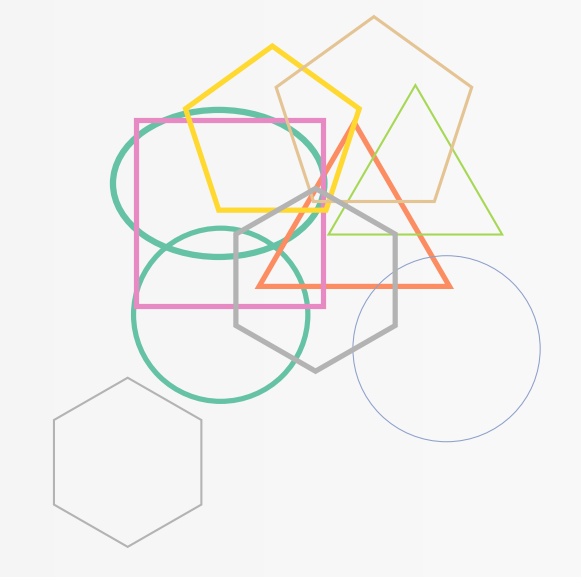[{"shape": "circle", "thickness": 2.5, "radius": 0.75, "center": [0.38, 0.454]}, {"shape": "oval", "thickness": 3, "radius": 0.91, "center": [0.376, 0.682]}, {"shape": "triangle", "thickness": 2.5, "radius": 0.95, "center": [0.61, 0.598]}, {"shape": "circle", "thickness": 0.5, "radius": 0.81, "center": [0.768, 0.395]}, {"shape": "square", "thickness": 2.5, "radius": 0.8, "center": [0.394, 0.631]}, {"shape": "triangle", "thickness": 1, "radius": 0.86, "center": [0.715, 0.679]}, {"shape": "pentagon", "thickness": 2.5, "radius": 0.79, "center": [0.469, 0.762]}, {"shape": "pentagon", "thickness": 1.5, "radius": 0.88, "center": [0.643, 0.793]}, {"shape": "hexagon", "thickness": 1, "radius": 0.73, "center": [0.22, 0.199]}, {"shape": "hexagon", "thickness": 2.5, "radius": 0.79, "center": [0.543, 0.515]}]